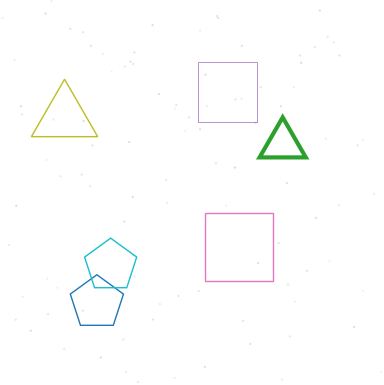[{"shape": "pentagon", "thickness": 1, "radius": 0.36, "center": [0.252, 0.214]}, {"shape": "triangle", "thickness": 3, "radius": 0.35, "center": [0.734, 0.626]}, {"shape": "square", "thickness": 0.5, "radius": 0.39, "center": [0.592, 0.761]}, {"shape": "square", "thickness": 1, "radius": 0.44, "center": [0.621, 0.358]}, {"shape": "triangle", "thickness": 1, "radius": 0.5, "center": [0.168, 0.695]}, {"shape": "pentagon", "thickness": 1, "radius": 0.36, "center": [0.287, 0.31]}]